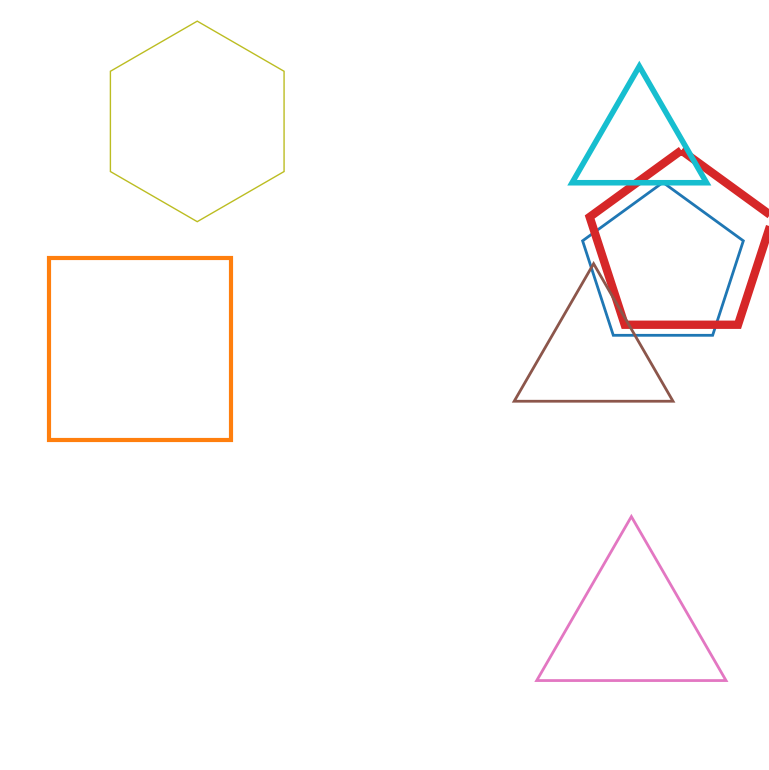[{"shape": "pentagon", "thickness": 1, "radius": 0.55, "center": [0.861, 0.653]}, {"shape": "square", "thickness": 1.5, "radius": 0.59, "center": [0.182, 0.547]}, {"shape": "pentagon", "thickness": 3, "radius": 0.63, "center": [0.885, 0.68]}, {"shape": "triangle", "thickness": 1, "radius": 0.6, "center": [0.771, 0.538]}, {"shape": "triangle", "thickness": 1, "radius": 0.71, "center": [0.82, 0.187]}, {"shape": "hexagon", "thickness": 0.5, "radius": 0.65, "center": [0.256, 0.842]}, {"shape": "triangle", "thickness": 2, "radius": 0.5, "center": [0.83, 0.813]}]